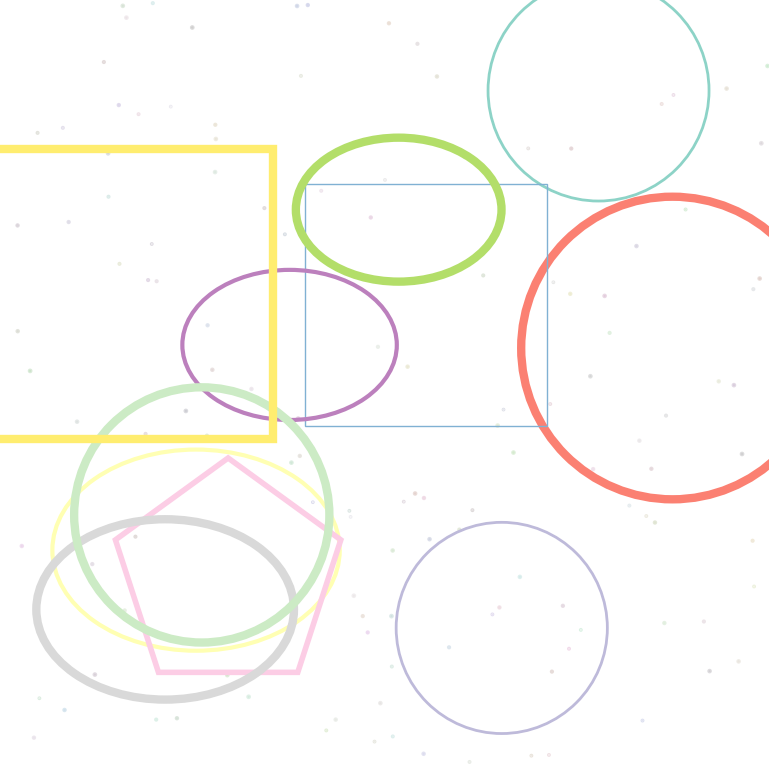[{"shape": "circle", "thickness": 1, "radius": 0.72, "center": [0.777, 0.882]}, {"shape": "oval", "thickness": 1.5, "radius": 0.93, "center": [0.255, 0.286]}, {"shape": "circle", "thickness": 1, "radius": 0.69, "center": [0.652, 0.184]}, {"shape": "circle", "thickness": 3, "radius": 0.98, "center": [0.873, 0.548]}, {"shape": "square", "thickness": 0.5, "radius": 0.79, "center": [0.553, 0.604]}, {"shape": "oval", "thickness": 3, "radius": 0.67, "center": [0.518, 0.728]}, {"shape": "pentagon", "thickness": 2, "radius": 0.77, "center": [0.296, 0.251]}, {"shape": "oval", "thickness": 3, "radius": 0.84, "center": [0.214, 0.209]}, {"shape": "oval", "thickness": 1.5, "radius": 0.7, "center": [0.376, 0.552]}, {"shape": "circle", "thickness": 3, "radius": 0.83, "center": [0.262, 0.331]}, {"shape": "square", "thickness": 3, "radius": 0.94, "center": [0.166, 0.618]}]